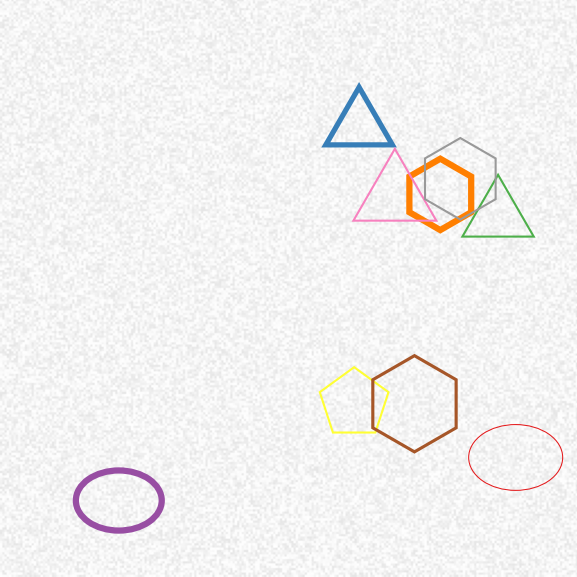[{"shape": "oval", "thickness": 0.5, "radius": 0.41, "center": [0.893, 0.207]}, {"shape": "triangle", "thickness": 2.5, "radius": 0.33, "center": [0.622, 0.782]}, {"shape": "triangle", "thickness": 1, "radius": 0.36, "center": [0.862, 0.625]}, {"shape": "oval", "thickness": 3, "radius": 0.37, "center": [0.206, 0.132]}, {"shape": "hexagon", "thickness": 3, "radius": 0.31, "center": [0.762, 0.663]}, {"shape": "pentagon", "thickness": 1, "radius": 0.31, "center": [0.613, 0.301]}, {"shape": "hexagon", "thickness": 1.5, "radius": 0.42, "center": [0.718, 0.3]}, {"shape": "triangle", "thickness": 1, "radius": 0.41, "center": [0.684, 0.658]}, {"shape": "hexagon", "thickness": 1, "radius": 0.35, "center": [0.797, 0.69]}]